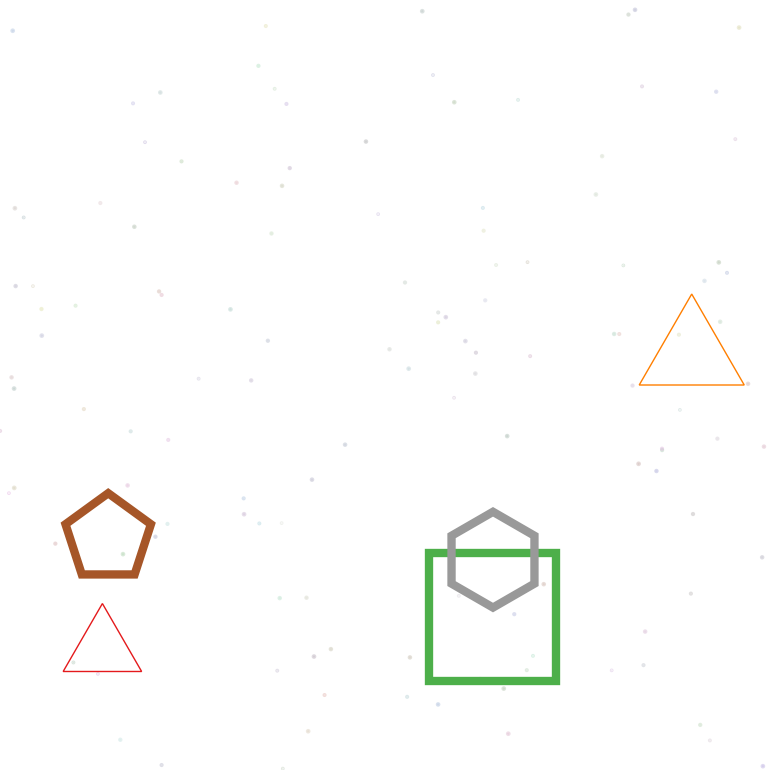[{"shape": "triangle", "thickness": 0.5, "radius": 0.29, "center": [0.133, 0.157]}, {"shape": "square", "thickness": 3, "radius": 0.41, "center": [0.639, 0.198]}, {"shape": "triangle", "thickness": 0.5, "radius": 0.39, "center": [0.898, 0.539]}, {"shape": "pentagon", "thickness": 3, "radius": 0.29, "center": [0.141, 0.301]}, {"shape": "hexagon", "thickness": 3, "radius": 0.31, "center": [0.64, 0.273]}]